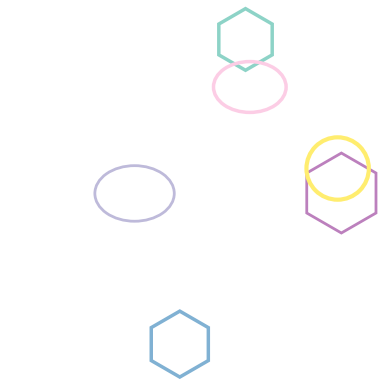[{"shape": "hexagon", "thickness": 2.5, "radius": 0.4, "center": [0.638, 0.898]}, {"shape": "oval", "thickness": 2, "radius": 0.52, "center": [0.35, 0.498]}, {"shape": "hexagon", "thickness": 2.5, "radius": 0.43, "center": [0.467, 0.106]}, {"shape": "oval", "thickness": 2.5, "radius": 0.47, "center": [0.649, 0.774]}, {"shape": "hexagon", "thickness": 2, "radius": 0.52, "center": [0.887, 0.499]}, {"shape": "circle", "thickness": 3, "radius": 0.41, "center": [0.877, 0.562]}]